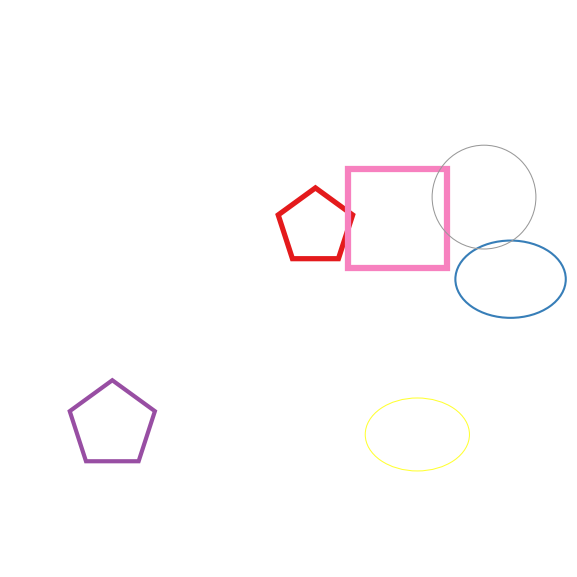[{"shape": "pentagon", "thickness": 2.5, "radius": 0.34, "center": [0.546, 0.606]}, {"shape": "oval", "thickness": 1, "radius": 0.48, "center": [0.884, 0.516]}, {"shape": "pentagon", "thickness": 2, "radius": 0.39, "center": [0.194, 0.263]}, {"shape": "oval", "thickness": 0.5, "radius": 0.45, "center": [0.723, 0.247]}, {"shape": "square", "thickness": 3, "radius": 0.43, "center": [0.689, 0.62]}, {"shape": "circle", "thickness": 0.5, "radius": 0.45, "center": [0.838, 0.658]}]